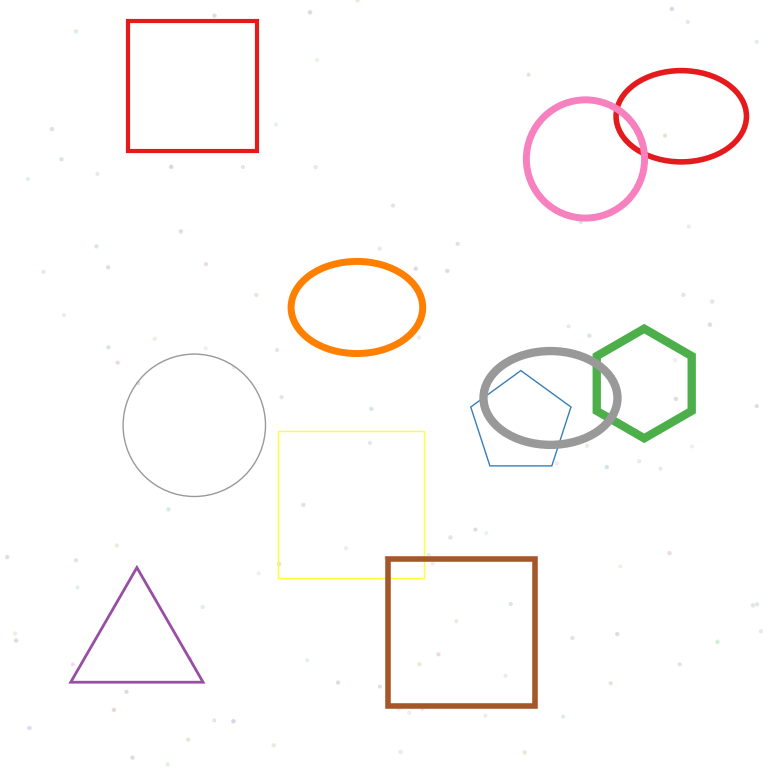[{"shape": "oval", "thickness": 2, "radius": 0.42, "center": [0.885, 0.849]}, {"shape": "square", "thickness": 1.5, "radius": 0.42, "center": [0.25, 0.888]}, {"shape": "pentagon", "thickness": 0.5, "radius": 0.34, "center": [0.676, 0.45]}, {"shape": "hexagon", "thickness": 3, "radius": 0.36, "center": [0.837, 0.502]}, {"shape": "triangle", "thickness": 1, "radius": 0.5, "center": [0.178, 0.164]}, {"shape": "oval", "thickness": 2.5, "radius": 0.43, "center": [0.463, 0.601]}, {"shape": "square", "thickness": 0.5, "radius": 0.48, "center": [0.456, 0.345]}, {"shape": "square", "thickness": 2, "radius": 0.48, "center": [0.599, 0.178]}, {"shape": "circle", "thickness": 2.5, "radius": 0.38, "center": [0.76, 0.794]}, {"shape": "circle", "thickness": 0.5, "radius": 0.46, "center": [0.252, 0.448]}, {"shape": "oval", "thickness": 3, "radius": 0.44, "center": [0.715, 0.483]}]